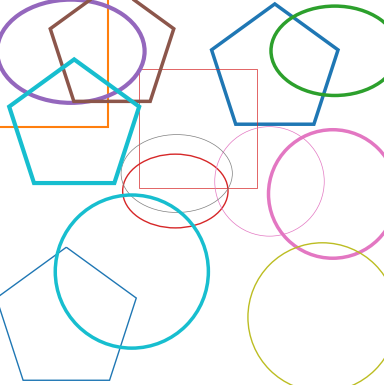[{"shape": "pentagon", "thickness": 2.5, "radius": 0.86, "center": [0.714, 0.817]}, {"shape": "pentagon", "thickness": 1, "radius": 0.96, "center": [0.172, 0.167]}, {"shape": "square", "thickness": 1.5, "radius": 0.85, "center": [0.109, 0.839]}, {"shape": "oval", "thickness": 2.5, "radius": 0.83, "center": [0.87, 0.868]}, {"shape": "oval", "thickness": 1, "radius": 0.68, "center": [0.455, 0.504]}, {"shape": "square", "thickness": 0.5, "radius": 0.77, "center": [0.514, 0.666]}, {"shape": "oval", "thickness": 3, "radius": 0.96, "center": [0.184, 0.867]}, {"shape": "pentagon", "thickness": 2.5, "radius": 0.84, "center": [0.291, 0.873]}, {"shape": "circle", "thickness": 0.5, "radius": 0.71, "center": [0.7, 0.529]}, {"shape": "circle", "thickness": 2.5, "radius": 0.83, "center": [0.864, 0.496]}, {"shape": "oval", "thickness": 0.5, "radius": 0.72, "center": [0.459, 0.549]}, {"shape": "circle", "thickness": 1, "radius": 0.97, "center": [0.837, 0.176]}, {"shape": "pentagon", "thickness": 3, "radius": 0.89, "center": [0.193, 0.668]}, {"shape": "circle", "thickness": 2.5, "radius": 0.99, "center": [0.342, 0.295]}]